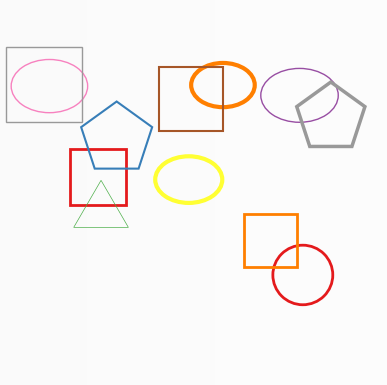[{"shape": "square", "thickness": 2, "radius": 0.36, "center": [0.253, 0.541]}, {"shape": "circle", "thickness": 2, "radius": 0.39, "center": [0.781, 0.286]}, {"shape": "pentagon", "thickness": 1.5, "radius": 0.48, "center": [0.301, 0.64]}, {"shape": "triangle", "thickness": 0.5, "radius": 0.41, "center": [0.261, 0.45]}, {"shape": "oval", "thickness": 1, "radius": 0.5, "center": [0.773, 0.752]}, {"shape": "square", "thickness": 2, "radius": 0.35, "center": [0.698, 0.374]}, {"shape": "oval", "thickness": 3, "radius": 0.41, "center": [0.575, 0.779]}, {"shape": "oval", "thickness": 3, "radius": 0.43, "center": [0.487, 0.534]}, {"shape": "square", "thickness": 1.5, "radius": 0.42, "center": [0.493, 0.742]}, {"shape": "oval", "thickness": 1, "radius": 0.49, "center": [0.128, 0.776]}, {"shape": "square", "thickness": 1, "radius": 0.49, "center": [0.114, 0.781]}, {"shape": "pentagon", "thickness": 2.5, "radius": 0.46, "center": [0.854, 0.694]}]